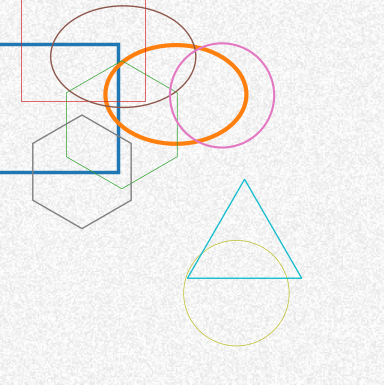[{"shape": "square", "thickness": 2.5, "radius": 0.83, "center": [0.141, 0.72]}, {"shape": "oval", "thickness": 3, "radius": 0.92, "center": [0.457, 0.755]}, {"shape": "hexagon", "thickness": 0.5, "radius": 0.83, "center": [0.316, 0.676]}, {"shape": "square", "thickness": 0.5, "radius": 0.8, "center": [0.215, 0.899]}, {"shape": "oval", "thickness": 1, "radius": 0.94, "center": [0.32, 0.853]}, {"shape": "circle", "thickness": 1.5, "radius": 0.68, "center": [0.577, 0.752]}, {"shape": "hexagon", "thickness": 1, "radius": 0.74, "center": [0.213, 0.554]}, {"shape": "circle", "thickness": 0.5, "radius": 0.69, "center": [0.614, 0.239]}, {"shape": "triangle", "thickness": 1, "radius": 0.86, "center": [0.635, 0.363]}]